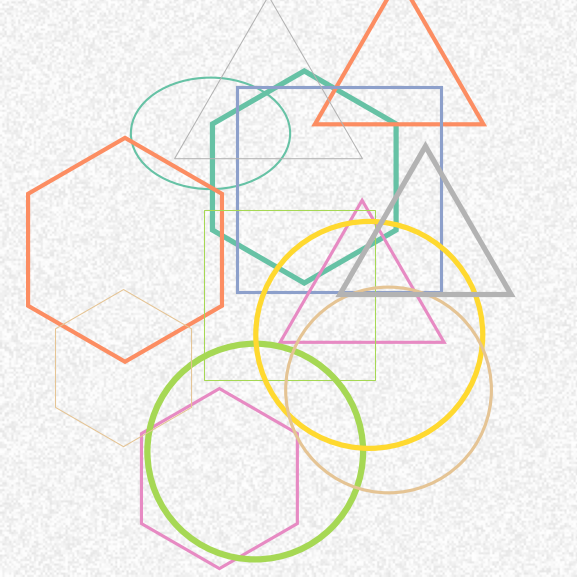[{"shape": "oval", "thickness": 1, "radius": 0.69, "center": [0.365, 0.768]}, {"shape": "hexagon", "thickness": 2.5, "radius": 0.92, "center": [0.527, 0.693]}, {"shape": "triangle", "thickness": 2, "radius": 0.84, "center": [0.691, 0.868]}, {"shape": "hexagon", "thickness": 2, "radius": 0.97, "center": [0.216, 0.567]}, {"shape": "square", "thickness": 1.5, "radius": 0.89, "center": [0.587, 0.671]}, {"shape": "hexagon", "thickness": 1.5, "radius": 0.78, "center": [0.38, 0.17]}, {"shape": "triangle", "thickness": 1.5, "radius": 0.82, "center": [0.627, 0.488]}, {"shape": "circle", "thickness": 3, "radius": 0.93, "center": [0.442, 0.217]}, {"shape": "square", "thickness": 0.5, "radius": 0.74, "center": [0.501, 0.489]}, {"shape": "circle", "thickness": 2.5, "radius": 0.98, "center": [0.639, 0.419]}, {"shape": "circle", "thickness": 1.5, "radius": 0.89, "center": [0.673, 0.324]}, {"shape": "hexagon", "thickness": 0.5, "radius": 0.68, "center": [0.214, 0.362]}, {"shape": "triangle", "thickness": 0.5, "radius": 0.94, "center": [0.465, 0.818]}, {"shape": "triangle", "thickness": 2.5, "radius": 0.86, "center": [0.737, 0.575]}]